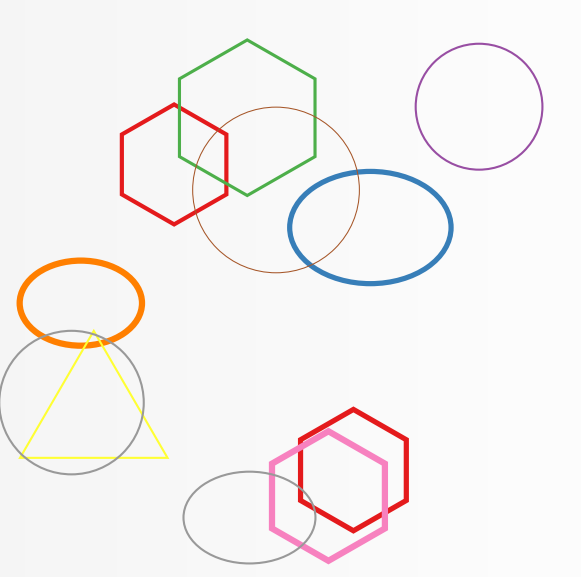[{"shape": "hexagon", "thickness": 2.5, "radius": 0.53, "center": [0.608, 0.185]}, {"shape": "hexagon", "thickness": 2, "radius": 0.52, "center": [0.3, 0.714]}, {"shape": "oval", "thickness": 2.5, "radius": 0.69, "center": [0.637, 0.605]}, {"shape": "hexagon", "thickness": 1.5, "radius": 0.67, "center": [0.425, 0.795]}, {"shape": "circle", "thickness": 1, "radius": 0.55, "center": [0.824, 0.814]}, {"shape": "oval", "thickness": 3, "radius": 0.53, "center": [0.139, 0.474]}, {"shape": "triangle", "thickness": 1, "radius": 0.73, "center": [0.161, 0.28]}, {"shape": "circle", "thickness": 0.5, "radius": 0.72, "center": [0.475, 0.67]}, {"shape": "hexagon", "thickness": 3, "radius": 0.56, "center": [0.565, 0.14]}, {"shape": "circle", "thickness": 1, "radius": 0.62, "center": [0.123, 0.302]}, {"shape": "oval", "thickness": 1, "radius": 0.57, "center": [0.429, 0.103]}]